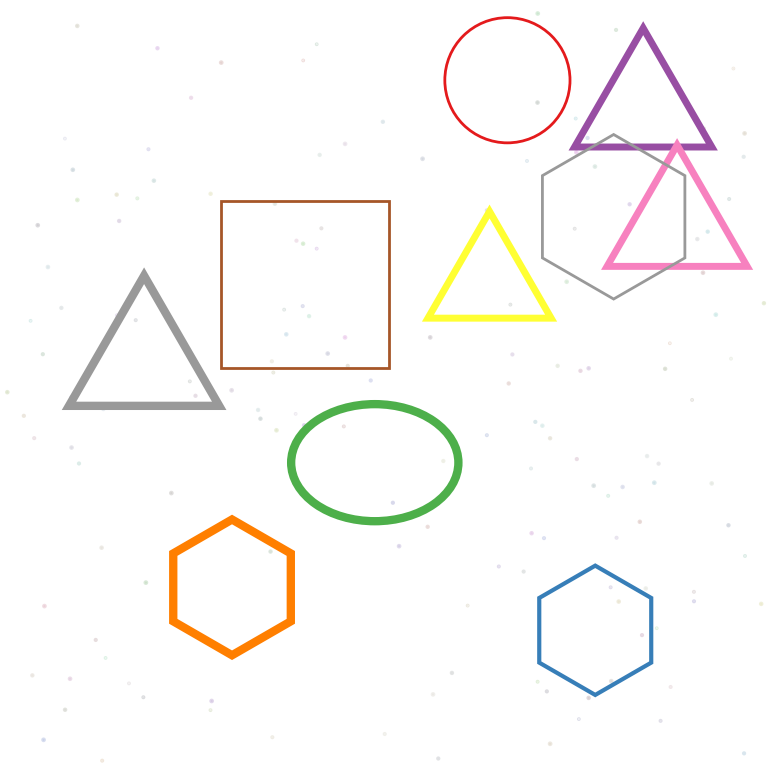[{"shape": "circle", "thickness": 1, "radius": 0.41, "center": [0.659, 0.896]}, {"shape": "hexagon", "thickness": 1.5, "radius": 0.42, "center": [0.773, 0.181]}, {"shape": "oval", "thickness": 3, "radius": 0.54, "center": [0.487, 0.399]}, {"shape": "triangle", "thickness": 2.5, "radius": 0.51, "center": [0.835, 0.861]}, {"shape": "hexagon", "thickness": 3, "radius": 0.44, "center": [0.301, 0.237]}, {"shape": "triangle", "thickness": 2.5, "radius": 0.46, "center": [0.636, 0.633]}, {"shape": "square", "thickness": 1, "radius": 0.54, "center": [0.396, 0.63]}, {"shape": "triangle", "thickness": 2.5, "radius": 0.53, "center": [0.879, 0.707]}, {"shape": "triangle", "thickness": 3, "radius": 0.56, "center": [0.187, 0.529]}, {"shape": "hexagon", "thickness": 1, "radius": 0.53, "center": [0.797, 0.718]}]